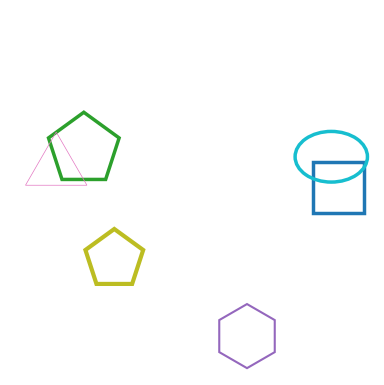[{"shape": "square", "thickness": 2.5, "radius": 0.33, "center": [0.879, 0.513]}, {"shape": "pentagon", "thickness": 2.5, "radius": 0.48, "center": [0.218, 0.612]}, {"shape": "hexagon", "thickness": 1.5, "radius": 0.42, "center": [0.642, 0.127]}, {"shape": "triangle", "thickness": 0.5, "radius": 0.46, "center": [0.146, 0.565]}, {"shape": "pentagon", "thickness": 3, "radius": 0.39, "center": [0.297, 0.326]}, {"shape": "oval", "thickness": 2.5, "radius": 0.47, "center": [0.86, 0.593]}]